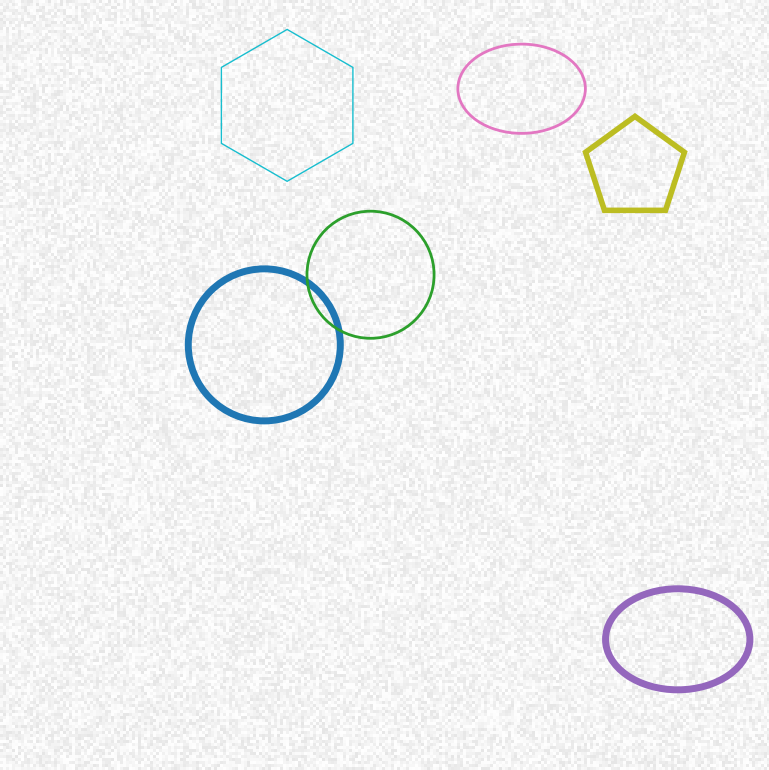[{"shape": "circle", "thickness": 2.5, "radius": 0.49, "center": [0.343, 0.552]}, {"shape": "circle", "thickness": 1, "radius": 0.41, "center": [0.481, 0.643]}, {"shape": "oval", "thickness": 2.5, "radius": 0.47, "center": [0.88, 0.17]}, {"shape": "oval", "thickness": 1, "radius": 0.41, "center": [0.677, 0.885]}, {"shape": "pentagon", "thickness": 2, "radius": 0.34, "center": [0.825, 0.781]}, {"shape": "hexagon", "thickness": 0.5, "radius": 0.49, "center": [0.373, 0.863]}]